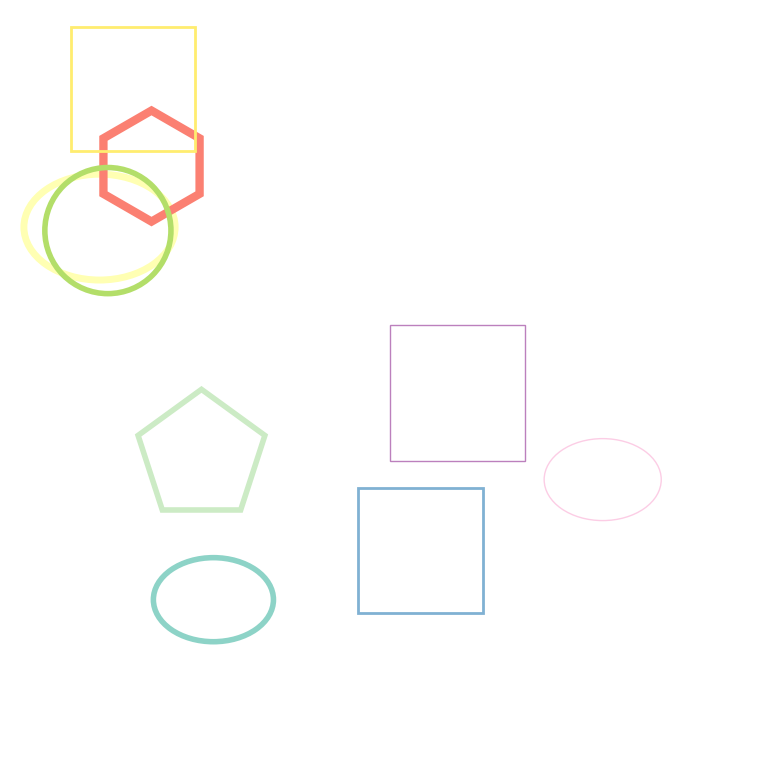[{"shape": "oval", "thickness": 2, "radius": 0.39, "center": [0.277, 0.221]}, {"shape": "oval", "thickness": 2.5, "radius": 0.49, "center": [0.129, 0.705]}, {"shape": "hexagon", "thickness": 3, "radius": 0.36, "center": [0.197, 0.784]}, {"shape": "square", "thickness": 1, "radius": 0.41, "center": [0.546, 0.285]}, {"shape": "circle", "thickness": 2, "radius": 0.41, "center": [0.14, 0.701]}, {"shape": "oval", "thickness": 0.5, "radius": 0.38, "center": [0.783, 0.377]}, {"shape": "square", "thickness": 0.5, "radius": 0.44, "center": [0.594, 0.489]}, {"shape": "pentagon", "thickness": 2, "radius": 0.43, "center": [0.262, 0.408]}, {"shape": "square", "thickness": 1, "radius": 0.4, "center": [0.173, 0.884]}]